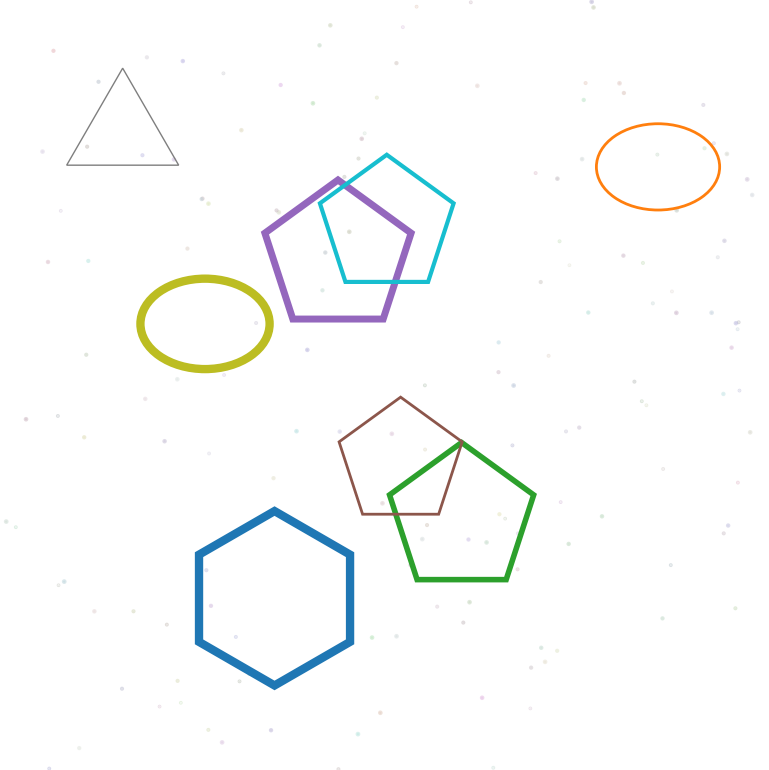[{"shape": "hexagon", "thickness": 3, "radius": 0.57, "center": [0.357, 0.223]}, {"shape": "oval", "thickness": 1, "radius": 0.4, "center": [0.855, 0.783]}, {"shape": "pentagon", "thickness": 2, "radius": 0.49, "center": [0.6, 0.327]}, {"shape": "pentagon", "thickness": 2.5, "radius": 0.5, "center": [0.439, 0.666]}, {"shape": "pentagon", "thickness": 1, "radius": 0.42, "center": [0.52, 0.4]}, {"shape": "triangle", "thickness": 0.5, "radius": 0.42, "center": [0.159, 0.827]}, {"shape": "oval", "thickness": 3, "radius": 0.42, "center": [0.266, 0.579]}, {"shape": "pentagon", "thickness": 1.5, "radius": 0.46, "center": [0.502, 0.708]}]